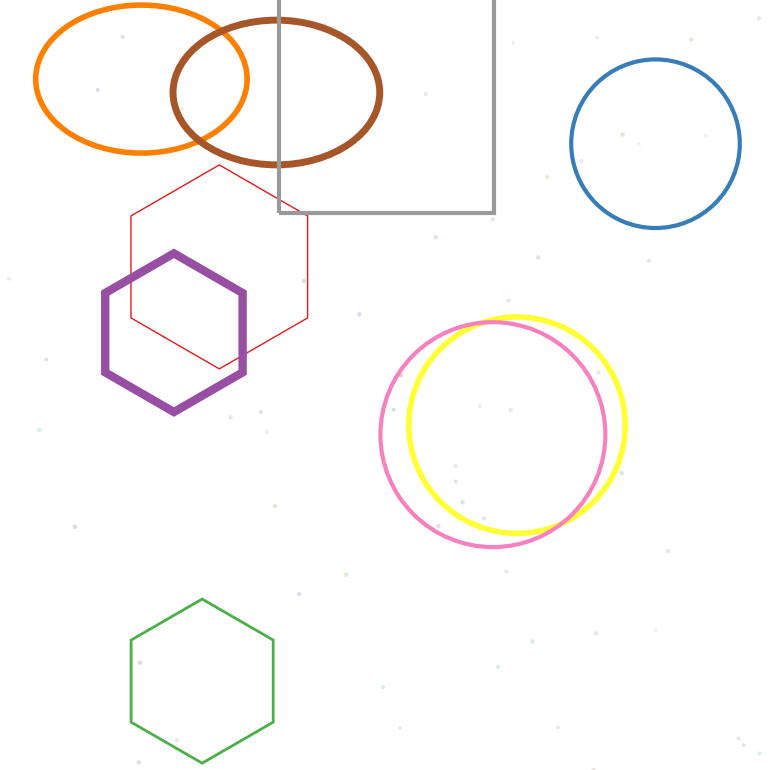[{"shape": "hexagon", "thickness": 0.5, "radius": 0.66, "center": [0.285, 0.653]}, {"shape": "circle", "thickness": 1.5, "radius": 0.55, "center": [0.851, 0.813]}, {"shape": "hexagon", "thickness": 1, "radius": 0.53, "center": [0.263, 0.115]}, {"shape": "hexagon", "thickness": 3, "radius": 0.52, "center": [0.226, 0.568]}, {"shape": "oval", "thickness": 2, "radius": 0.69, "center": [0.184, 0.897]}, {"shape": "circle", "thickness": 2, "radius": 0.7, "center": [0.671, 0.448]}, {"shape": "oval", "thickness": 2.5, "radius": 0.67, "center": [0.359, 0.88]}, {"shape": "circle", "thickness": 1.5, "radius": 0.73, "center": [0.64, 0.436]}, {"shape": "square", "thickness": 1.5, "radius": 0.7, "center": [0.502, 0.864]}]